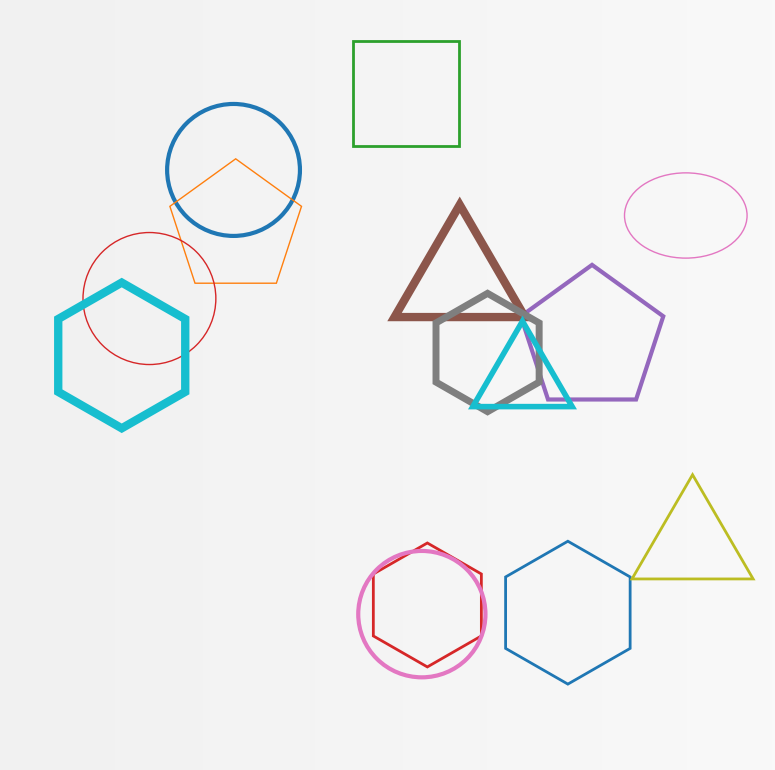[{"shape": "hexagon", "thickness": 1, "radius": 0.46, "center": [0.733, 0.204]}, {"shape": "circle", "thickness": 1.5, "radius": 0.43, "center": [0.301, 0.779]}, {"shape": "pentagon", "thickness": 0.5, "radius": 0.45, "center": [0.304, 0.704]}, {"shape": "square", "thickness": 1, "radius": 0.34, "center": [0.524, 0.879]}, {"shape": "hexagon", "thickness": 1, "radius": 0.4, "center": [0.551, 0.214]}, {"shape": "circle", "thickness": 0.5, "radius": 0.43, "center": [0.193, 0.612]}, {"shape": "pentagon", "thickness": 1.5, "radius": 0.48, "center": [0.764, 0.559]}, {"shape": "triangle", "thickness": 3, "radius": 0.49, "center": [0.593, 0.637]}, {"shape": "circle", "thickness": 1.5, "radius": 0.41, "center": [0.544, 0.202]}, {"shape": "oval", "thickness": 0.5, "radius": 0.4, "center": [0.885, 0.72]}, {"shape": "hexagon", "thickness": 2.5, "radius": 0.38, "center": [0.629, 0.542]}, {"shape": "triangle", "thickness": 1, "radius": 0.45, "center": [0.894, 0.293]}, {"shape": "triangle", "thickness": 2, "radius": 0.37, "center": [0.674, 0.509]}, {"shape": "hexagon", "thickness": 3, "radius": 0.47, "center": [0.157, 0.538]}]